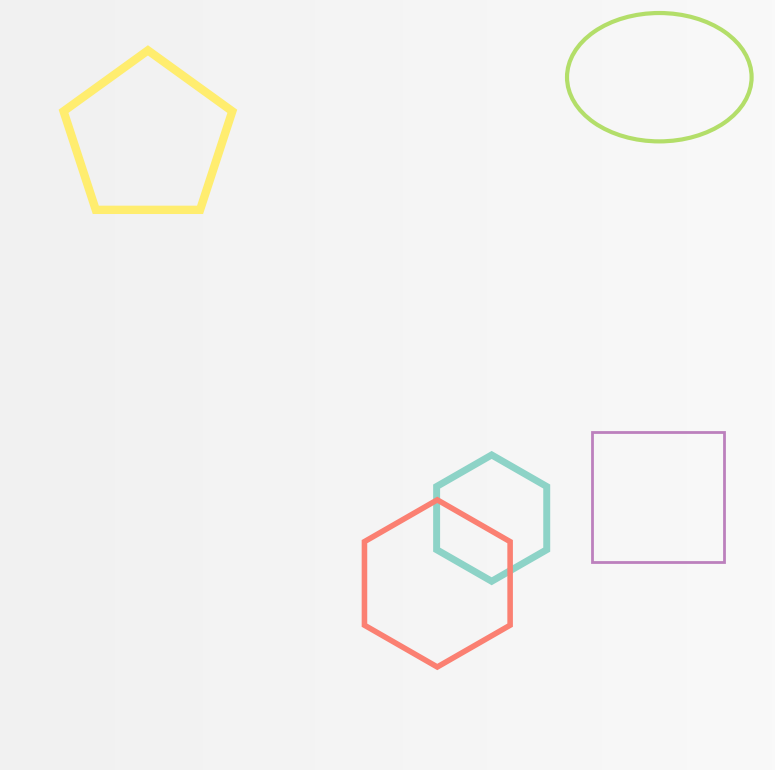[{"shape": "hexagon", "thickness": 2.5, "radius": 0.41, "center": [0.634, 0.327]}, {"shape": "hexagon", "thickness": 2, "radius": 0.54, "center": [0.564, 0.242]}, {"shape": "oval", "thickness": 1.5, "radius": 0.6, "center": [0.851, 0.9]}, {"shape": "square", "thickness": 1, "radius": 0.42, "center": [0.849, 0.355]}, {"shape": "pentagon", "thickness": 3, "radius": 0.57, "center": [0.191, 0.82]}]